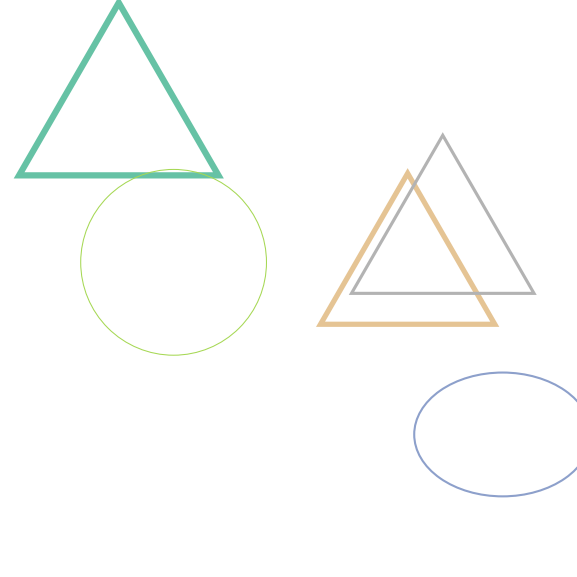[{"shape": "triangle", "thickness": 3, "radius": 1.0, "center": [0.206, 0.795]}, {"shape": "oval", "thickness": 1, "radius": 0.77, "center": [0.87, 0.247]}, {"shape": "circle", "thickness": 0.5, "radius": 0.8, "center": [0.301, 0.545]}, {"shape": "triangle", "thickness": 2.5, "radius": 0.87, "center": [0.706, 0.525]}, {"shape": "triangle", "thickness": 1.5, "radius": 0.91, "center": [0.767, 0.582]}]